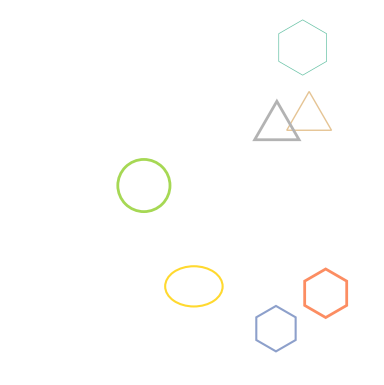[{"shape": "hexagon", "thickness": 0.5, "radius": 0.36, "center": [0.786, 0.877]}, {"shape": "hexagon", "thickness": 2, "radius": 0.32, "center": [0.846, 0.238]}, {"shape": "hexagon", "thickness": 1.5, "radius": 0.29, "center": [0.717, 0.146]}, {"shape": "circle", "thickness": 2, "radius": 0.34, "center": [0.374, 0.518]}, {"shape": "oval", "thickness": 1.5, "radius": 0.37, "center": [0.504, 0.256]}, {"shape": "triangle", "thickness": 1, "radius": 0.34, "center": [0.803, 0.695]}, {"shape": "triangle", "thickness": 2, "radius": 0.33, "center": [0.719, 0.67]}]